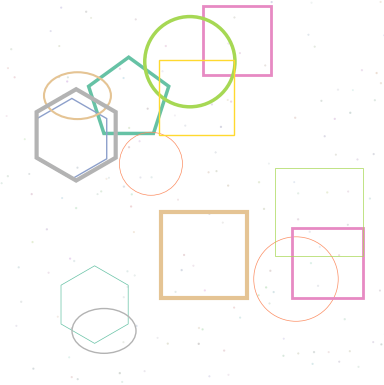[{"shape": "hexagon", "thickness": 0.5, "radius": 0.5, "center": [0.246, 0.209]}, {"shape": "pentagon", "thickness": 2.5, "radius": 0.55, "center": [0.334, 0.742]}, {"shape": "circle", "thickness": 0.5, "radius": 0.55, "center": [0.769, 0.275]}, {"shape": "circle", "thickness": 0.5, "radius": 0.41, "center": [0.392, 0.575]}, {"shape": "hexagon", "thickness": 1, "radius": 0.52, "center": [0.187, 0.64]}, {"shape": "square", "thickness": 2, "radius": 0.46, "center": [0.851, 0.317]}, {"shape": "square", "thickness": 2, "radius": 0.44, "center": [0.616, 0.894]}, {"shape": "circle", "thickness": 2.5, "radius": 0.59, "center": [0.493, 0.84]}, {"shape": "square", "thickness": 0.5, "radius": 0.57, "center": [0.829, 0.449]}, {"shape": "square", "thickness": 1, "radius": 0.49, "center": [0.509, 0.748]}, {"shape": "oval", "thickness": 1.5, "radius": 0.43, "center": [0.201, 0.752]}, {"shape": "square", "thickness": 3, "radius": 0.56, "center": [0.53, 0.338]}, {"shape": "oval", "thickness": 1, "radius": 0.42, "center": [0.27, 0.14]}, {"shape": "hexagon", "thickness": 3, "radius": 0.59, "center": [0.198, 0.65]}]